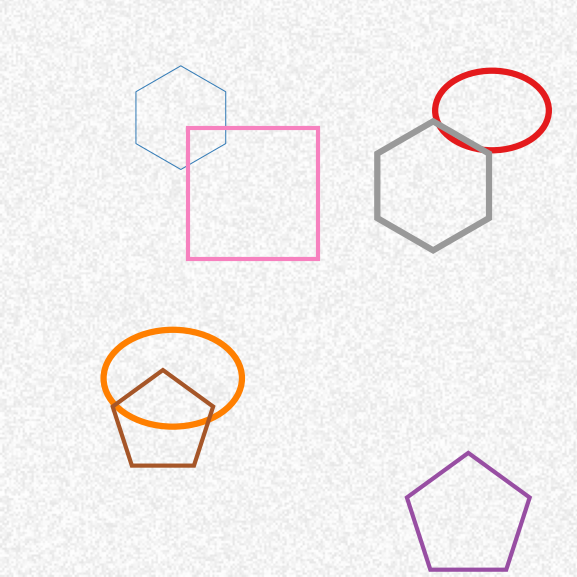[{"shape": "oval", "thickness": 3, "radius": 0.49, "center": [0.852, 0.808]}, {"shape": "hexagon", "thickness": 0.5, "radius": 0.45, "center": [0.313, 0.795]}, {"shape": "pentagon", "thickness": 2, "radius": 0.56, "center": [0.811, 0.103]}, {"shape": "oval", "thickness": 3, "radius": 0.6, "center": [0.299, 0.344]}, {"shape": "pentagon", "thickness": 2, "radius": 0.46, "center": [0.282, 0.267]}, {"shape": "square", "thickness": 2, "radius": 0.57, "center": [0.438, 0.664]}, {"shape": "hexagon", "thickness": 3, "radius": 0.56, "center": [0.75, 0.677]}]